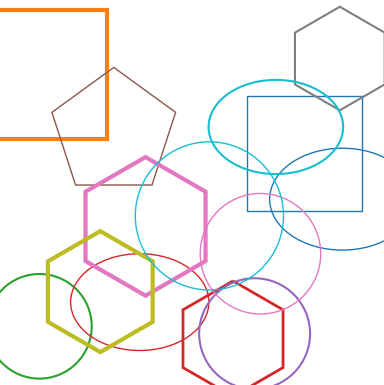[{"shape": "square", "thickness": 1, "radius": 0.75, "center": [0.791, 0.602]}, {"shape": "oval", "thickness": 1, "radius": 0.95, "center": [0.889, 0.483]}, {"shape": "square", "thickness": 3, "radius": 0.84, "center": [0.11, 0.807]}, {"shape": "circle", "thickness": 1.5, "radius": 0.68, "center": [0.102, 0.152]}, {"shape": "oval", "thickness": 1, "radius": 0.9, "center": [0.363, 0.215]}, {"shape": "hexagon", "thickness": 2, "radius": 0.75, "center": [0.605, 0.12]}, {"shape": "circle", "thickness": 1.5, "radius": 0.72, "center": [0.661, 0.133]}, {"shape": "pentagon", "thickness": 1, "radius": 0.84, "center": [0.295, 0.656]}, {"shape": "circle", "thickness": 1, "radius": 0.78, "center": [0.677, 0.341]}, {"shape": "hexagon", "thickness": 3, "radius": 0.9, "center": [0.378, 0.412]}, {"shape": "hexagon", "thickness": 1.5, "radius": 0.67, "center": [0.883, 0.848]}, {"shape": "hexagon", "thickness": 3, "radius": 0.79, "center": [0.26, 0.243]}, {"shape": "oval", "thickness": 1.5, "radius": 0.87, "center": [0.717, 0.67]}, {"shape": "circle", "thickness": 1, "radius": 0.96, "center": [0.544, 0.439]}]